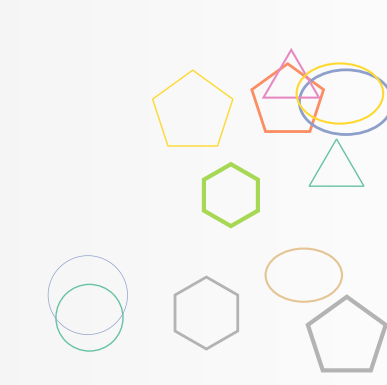[{"shape": "triangle", "thickness": 1, "radius": 0.41, "center": [0.869, 0.557]}, {"shape": "circle", "thickness": 1, "radius": 0.43, "center": [0.231, 0.175]}, {"shape": "pentagon", "thickness": 2, "radius": 0.49, "center": [0.742, 0.737]}, {"shape": "circle", "thickness": 0.5, "radius": 0.51, "center": [0.227, 0.233]}, {"shape": "oval", "thickness": 2, "radius": 0.6, "center": [0.893, 0.735]}, {"shape": "triangle", "thickness": 1.5, "radius": 0.41, "center": [0.752, 0.788]}, {"shape": "hexagon", "thickness": 3, "radius": 0.4, "center": [0.596, 0.493]}, {"shape": "oval", "thickness": 1.5, "radius": 0.56, "center": [0.877, 0.757]}, {"shape": "pentagon", "thickness": 1, "radius": 0.54, "center": [0.497, 0.709]}, {"shape": "oval", "thickness": 1.5, "radius": 0.49, "center": [0.784, 0.285]}, {"shape": "pentagon", "thickness": 3, "radius": 0.53, "center": [0.895, 0.123]}, {"shape": "hexagon", "thickness": 2, "radius": 0.47, "center": [0.533, 0.187]}]